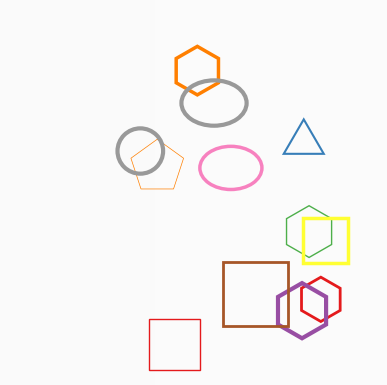[{"shape": "hexagon", "thickness": 2, "radius": 0.29, "center": [0.828, 0.223]}, {"shape": "square", "thickness": 1, "radius": 0.33, "center": [0.451, 0.106]}, {"shape": "triangle", "thickness": 1.5, "radius": 0.3, "center": [0.784, 0.63]}, {"shape": "hexagon", "thickness": 1, "radius": 0.34, "center": [0.798, 0.398]}, {"shape": "hexagon", "thickness": 3, "radius": 0.36, "center": [0.779, 0.193]}, {"shape": "pentagon", "thickness": 0.5, "radius": 0.36, "center": [0.406, 0.567]}, {"shape": "hexagon", "thickness": 2.5, "radius": 0.31, "center": [0.509, 0.817]}, {"shape": "square", "thickness": 2.5, "radius": 0.29, "center": [0.84, 0.375]}, {"shape": "square", "thickness": 2, "radius": 0.41, "center": [0.66, 0.237]}, {"shape": "oval", "thickness": 2.5, "radius": 0.4, "center": [0.596, 0.564]}, {"shape": "circle", "thickness": 3, "radius": 0.29, "center": [0.362, 0.608]}, {"shape": "oval", "thickness": 3, "radius": 0.42, "center": [0.552, 0.732]}]